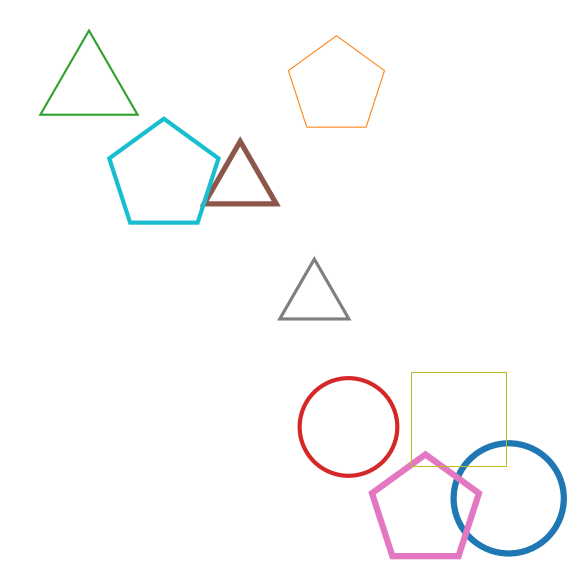[{"shape": "circle", "thickness": 3, "radius": 0.48, "center": [0.881, 0.136]}, {"shape": "pentagon", "thickness": 0.5, "radius": 0.44, "center": [0.583, 0.85]}, {"shape": "triangle", "thickness": 1, "radius": 0.49, "center": [0.154, 0.849]}, {"shape": "circle", "thickness": 2, "radius": 0.42, "center": [0.603, 0.26]}, {"shape": "triangle", "thickness": 2.5, "radius": 0.36, "center": [0.416, 0.682]}, {"shape": "pentagon", "thickness": 3, "radius": 0.49, "center": [0.737, 0.115]}, {"shape": "triangle", "thickness": 1.5, "radius": 0.35, "center": [0.544, 0.481]}, {"shape": "square", "thickness": 0.5, "radius": 0.41, "center": [0.794, 0.274]}, {"shape": "pentagon", "thickness": 2, "radius": 0.5, "center": [0.284, 0.694]}]